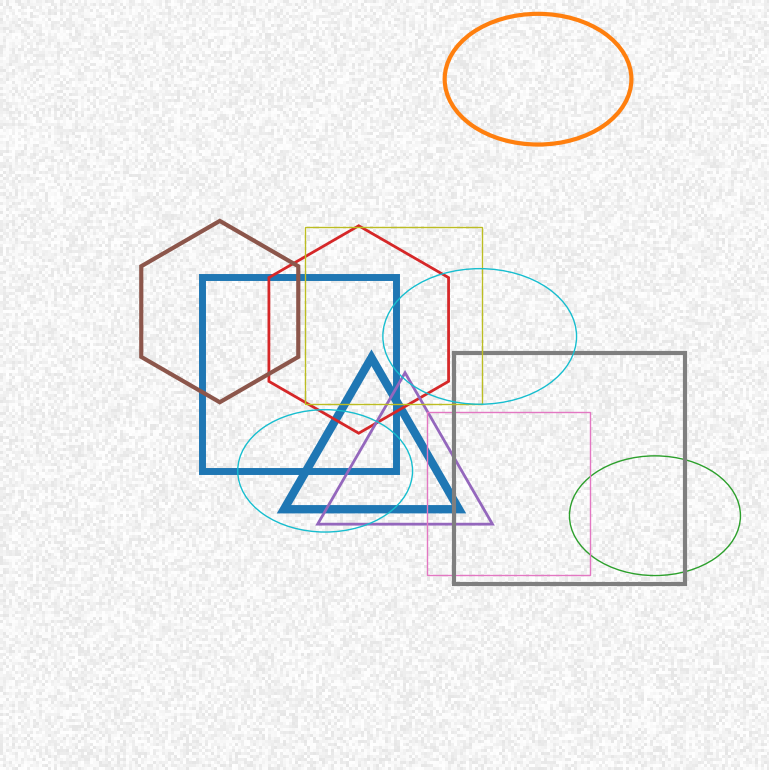[{"shape": "triangle", "thickness": 3, "radius": 0.66, "center": [0.482, 0.404]}, {"shape": "square", "thickness": 2.5, "radius": 0.63, "center": [0.388, 0.514]}, {"shape": "oval", "thickness": 1.5, "radius": 0.61, "center": [0.699, 0.897]}, {"shape": "oval", "thickness": 0.5, "radius": 0.56, "center": [0.851, 0.33]}, {"shape": "hexagon", "thickness": 1, "radius": 0.67, "center": [0.466, 0.572]}, {"shape": "triangle", "thickness": 1, "radius": 0.66, "center": [0.526, 0.385]}, {"shape": "hexagon", "thickness": 1.5, "radius": 0.59, "center": [0.285, 0.595]}, {"shape": "square", "thickness": 0.5, "radius": 0.53, "center": [0.66, 0.359]}, {"shape": "square", "thickness": 1.5, "radius": 0.75, "center": [0.74, 0.392]}, {"shape": "square", "thickness": 0.5, "radius": 0.58, "center": [0.511, 0.59]}, {"shape": "oval", "thickness": 0.5, "radius": 0.57, "center": [0.422, 0.389]}, {"shape": "oval", "thickness": 0.5, "radius": 0.63, "center": [0.623, 0.563]}]